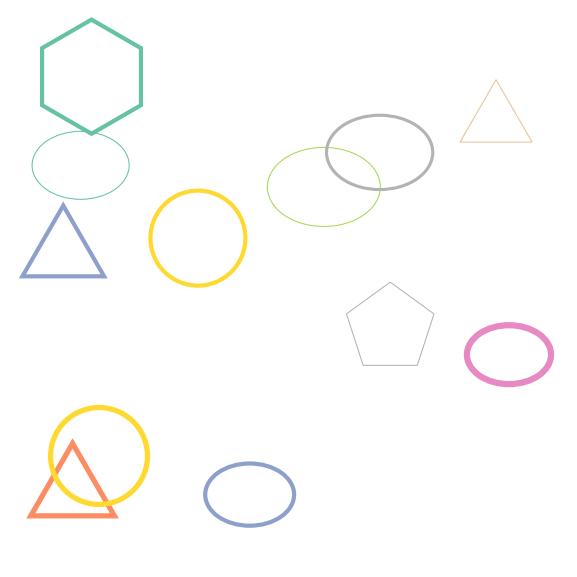[{"shape": "oval", "thickness": 0.5, "radius": 0.42, "center": [0.14, 0.713]}, {"shape": "hexagon", "thickness": 2, "radius": 0.49, "center": [0.158, 0.866]}, {"shape": "triangle", "thickness": 2.5, "radius": 0.42, "center": [0.126, 0.148]}, {"shape": "triangle", "thickness": 2, "radius": 0.41, "center": [0.11, 0.561]}, {"shape": "oval", "thickness": 2, "radius": 0.38, "center": [0.432, 0.143]}, {"shape": "oval", "thickness": 3, "radius": 0.36, "center": [0.881, 0.385]}, {"shape": "oval", "thickness": 0.5, "radius": 0.49, "center": [0.561, 0.675]}, {"shape": "circle", "thickness": 2, "radius": 0.41, "center": [0.343, 0.587]}, {"shape": "circle", "thickness": 2.5, "radius": 0.42, "center": [0.171, 0.21]}, {"shape": "triangle", "thickness": 0.5, "radius": 0.36, "center": [0.859, 0.789]}, {"shape": "pentagon", "thickness": 0.5, "radius": 0.4, "center": [0.676, 0.431]}, {"shape": "oval", "thickness": 1.5, "radius": 0.46, "center": [0.657, 0.735]}]